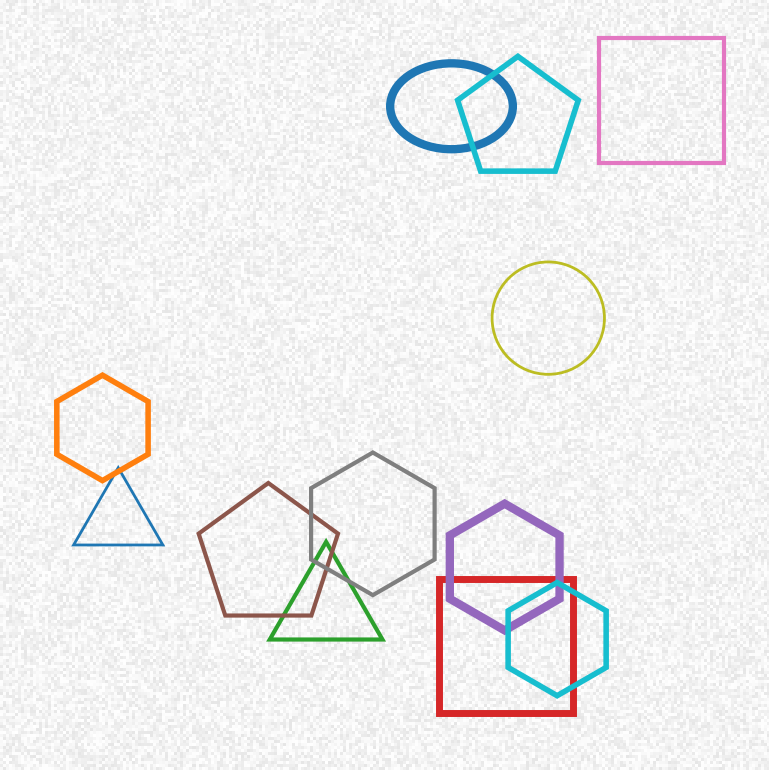[{"shape": "triangle", "thickness": 1, "radius": 0.33, "center": [0.154, 0.326]}, {"shape": "oval", "thickness": 3, "radius": 0.4, "center": [0.586, 0.862]}, {"shape": "hexagon", "thickness": 2, "radius": 0.34, "center": [0.133, 0.444]}, {"shape": "triangle", "thickness": 1.5, "radius": 0.42, "center": [0.424, 0.212]}, {"shape": "square", "thickness": 2.5, "radius": 0.43, "center": [0.657, 0.161]}, {"shape": "hexagon", "thickness": 3, "radius": 0.41, "center": [0.655, 0.264]}, {"shape": "pentagon", "thickness": 1.5, "radius": 0.48, "center": [0.348, 0.278]}, {"shape": "square", "thickness": 1.5, "radius": 0.41, "center": [0.859, 0.87]}, {"shape": "hexagon", "thickness": 1.5, "radius": 0.46, "center": [0.484, 0.32]}, {"shape": "circle", "thickness": 1, "radius": 0.36, "center": [0.712, 0.587]}, {"shape": "pentagon", "thickness": 2, "radius": 0.41, "center": [0.673, 0.844]}, {"shape": "hexagon", "thickness": 2, "radius": 0.37, "center": [0.724, 0.17]}]